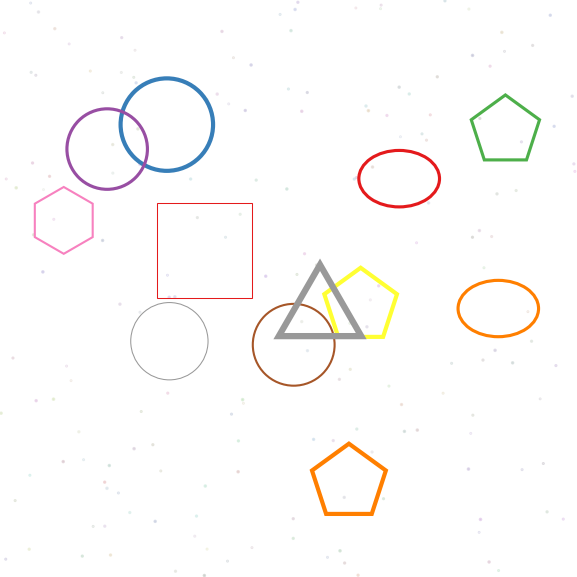[{"shape": "oval", "thickness": 1.5, "radius": 0.35, "center": [0.691, 0.69]}, {"shape": "square", "thickness": 0.5, "radius": 0.41, "center": [0.354, 0.566]}, {"shape": "circle", "thickness": 2, "radius": 0.4, "center": [0.289, 0.783]}, {"shape": "pentagon", "thickness": 1.5, "radius": 0.31, "center": [0.875, 0.773]}, {"shape": "circle", "thickness": 1.5, "radius": 0.35, "center": [0.186, 0.741]}, {"shape": "pentagon", "thickness": 2, "radius": 0.34, "center": [0.604, 0.164]}, {"shape": "oval", "thickness": 1.5, "radius": 0.35, "center": [0.863, 0.465]}, {"shape": "pentagon", "thickness": 2, "radius": 0.33, "center": [0.625, 0.469]}, {"shape": "circle", "thickness": 1, "radius": 0.35, "center": [0.509, 0.402]}, {"shape": "hexagon", "thickness": 1, "radius": 0.29, "center": [0.11, 0.617]}, {"shape": "circle", "thickness": 0.5, "radius": 0.33, "center": [0.293, 0.408]}, {"shape": "triangle", "thickness": 3, "radius": 0.41, "center": [0.554, 0.458]}]